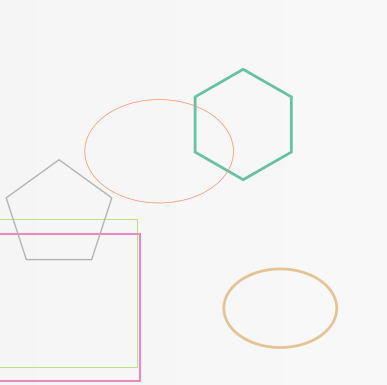[{"shape": "hexagon", "thickness": 2, "radius": 0.72, "center": [0.628, 0.677]}, {"shape": "oval", "thickness": 0.5, "radius": 0.96, "center": [0.411, 0.607]}, {"shape": "square", "thickness": 1.5, "radius": 0.95, "center": [0.172, 0.201]}, {"shape": "square", "thickness": 0.5, "radius": 0.96, "center": [0.161, 0.239]}, {"shape": "oval", "thickness": 2, "radius": 0.73, "center": [0.723, 0.199]}, {"shape": "pentagon", "thickness": 1, "radius": 0.72, "center": [0.152, 0.442]}]